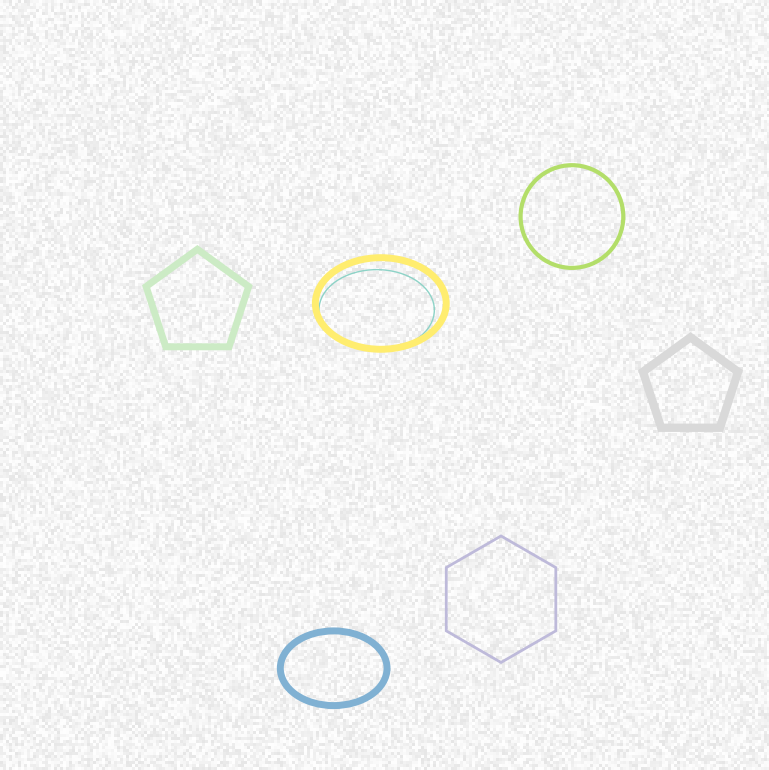[{"shape": "oval", "thickness": 0.5, "radius": 0.37, "center": [0.489, 0.597]}, {"shape": "hexagon", "thickness": 1, "radius": 0.41, "center": [0.651, 0.222]}, {"shape": "oval", "thickness": 2.5, "radius": 0.35, "center": [0.433, 0.132]}, {"shape": "circle", "thickness": 1.5, "radius": 0.33, "center": [0.743, 0.719]}, {"shape": "pentagon", "thickness": 3, "radius": 0.32, "center": [0.897, 0.497]}, {"shape": "pentagon", "thickness": 2.5, "radius": 0.35, "center": [0.256, 0.606]}, {"shape": "oval", "thickness": 2.5, "radius": 0.42, "center": [0.495, 0.606]}]